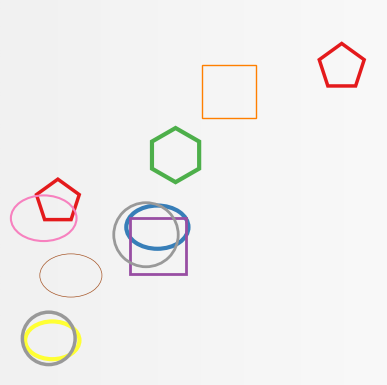[{"shape": "pentagon", "thickness": 2.5, "radius": 0.3, "center": [0.882, 0.826]}, {"shape": "pentagon", "thickness": 2.5, "radius": 0.29, "center": [0.149, 0.477]}, {"shape": "oval", "thickness": 3, "radius": 0.4, "center": [0.406, 0.41]}, {"shape": "hexagon", "thickness": 3, "radius": 0.35, "center": [0.453, 0.597]}, {"shape": "square", "thickness": 2, "radius": 0.36, "center": [0.407, 0.361]}, {"shape": "square", "thickness": 1, "radius": 0.34, "center": [0.591, 0.761]}, {"shape": "oval", "thickness": 3, "radius": 0.35, "center": [0.135, 0.116]}, {"shape": "oval", "thickness": 0.5, "radius": 0.4, "center": [0.183, 0.285]}, {"shape": "oval", "thickness": 1.5, "radius": 0.42, "center": [0.113, 0.433]}, {"shape": "circle", "thickness": 2.5, "radius": 0.34, "center": [0.126, 0.121]}, {"shape": "circle", "thickness": 2, "radius": 0.42, "center": [0.377, 0.39]}]